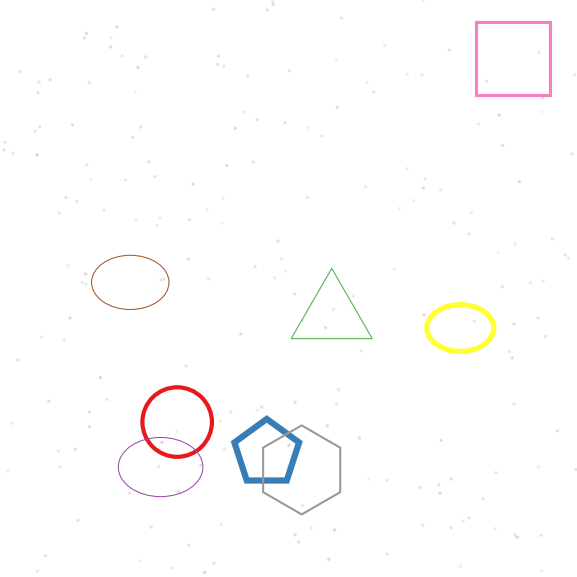[{"shape": "circle", "thickness": 2, "radius": 0.3, "center": [0.307, 0.268]}, {"shape": "pentagon", "thickness": 3, "radius": 0.29, "center": [0.462, 0.215]}, {"shape": "triangle", "thickness": 0.5, "radius": 0.41, "center": [0.574, 0.453]}, {"shape": "oval", "thickness": 0.5, "radius": 0.37, "center": [0.278, 0.19]}, {"shape": "oval", "thickness": 2.5, "radius": 0.29, "center": [0.797, 0.431]}, {"shape": "oval", "thickness": 0.5, "radius": 0.34, "center": [0.226, 0.51]}, {"shape": "square", "thickness": 1.5, "radius": 0.32, "center": [0.889, 0.898]}, {"shape": "hexagon", "thickness": 1, "radius": 0.39, "center": [0.522, 0.185]}]